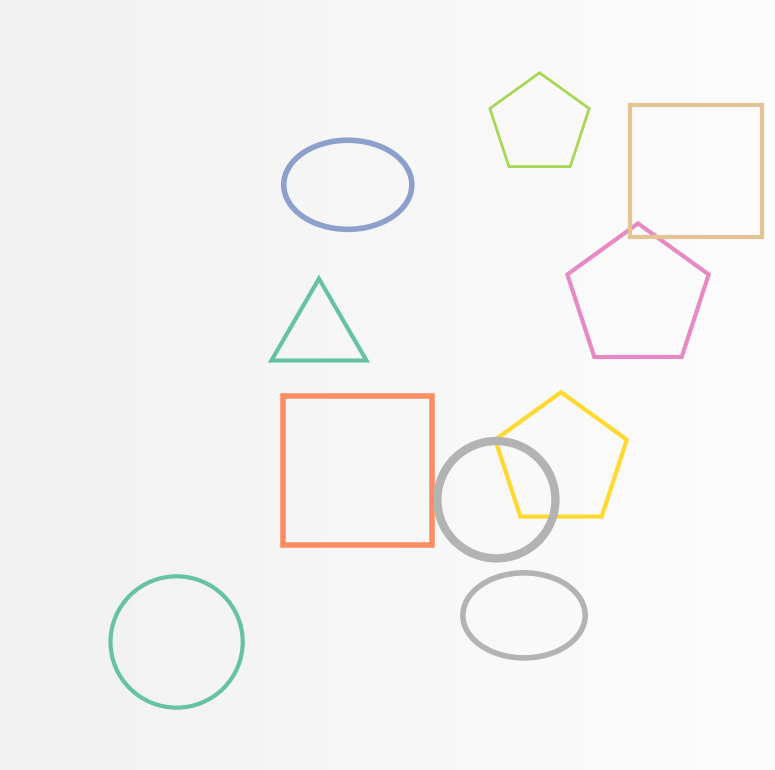[{"shape": "triangle", "thickness": 1.5, "radius": 0.35, "center": [0.412, 0.567]}, {"shape": "circle", "thickness": 1.5, "radius": 0.43, "center": [0.228, 0.166]}, {"shape": "square", "thickness": 2, "radius": 0.48, "center": [0.461, 0.389]}, {"shape": "oval", "thickness": 2, "radius": 0.41, "center": [0.449, 0.76]}, {"shape": "pentagon", "thickness": 1.5, "radius": 0.48, "center": [0.823, 0.614]}, {"shape": "pentagon", "thickness": 1, "radius": 0.34, "center": [0.696, 0.838]}, {"shape": "pentagon", "thickness": 1.5, "radius": 0.45, "center": [0.724, 0.401]}, {"shape": "square", "thickness": 1.5, "radius": 0.43, "center": [0.898, 0.778]}, {"shape": "circle", "thickness": 3, "radius": 0.38, "center": [0.641, 0.351]}, {"shape": "oval", "thickness": 2, "radius": 0.39, "center": [0.676, 0.201]}]